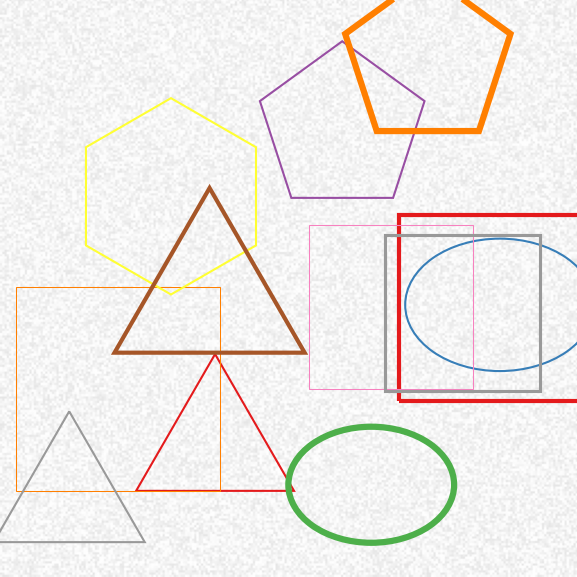[{"shape": "square", "thickness": 2, "radius": 0.8, "center": [0.852, 0.465]}, {"shape": "triangle", "thickness": 1, "radius": 0.79, "center": [0.372, 0.228]}, {"shape": "oval", "thickness": 1, "radius": 0.82, "center": [0.865, 0.471]}, {"shape": "oval", "thickness": 3, "radius": 0.72, "center": [0.643, 0.16]}, {"shape": "pentagon", "thickness": 1, "radius": 0.75, "center": [0.593, 0.778]}, {"shape": "pentagon", "thickness": 3, "radius": 0.75, "center": [0.741, 0.894]}, {"shape": "square", "thickness": 0.5, "radius": 0.88, "center": [0.205, 0.325]}, {"shape": "hexagon", "thickness": 1, "radius": 0.85, "center": [0.296, 0.659]}, {"shape": "triangle", "thickness": 2, "radius": 0.95, "center": [0.363, 0.483]}, {"shape": "square", "thickness": 0.5, "radius": 0.71, "center": [0.677, 0.468]}, {"shape": "triangle", "thickness": 1, "radius": 0.75, "center": [0.12, 0.136]}, {"shape": "square", "thickness": 1.5, "radius": 0.67, "center": [0.801, 0.457]}]